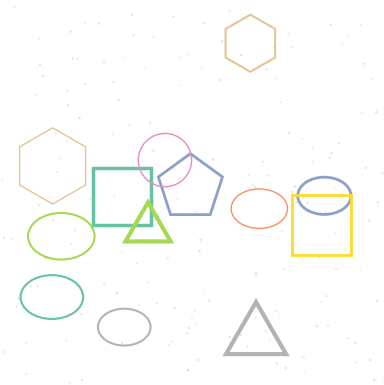[{"shape": "square", "thickness": 2.5, "radius": 0.37, "center": [0.317, 0.49]}, {"shape": "oval", "thickness": 1.5, "radius": 0.41, "center": [0.135, 0.228]}, {"shape": "oval", "thickness": 1, "radius": 0.37, "center": [0.674, 0.458]}, {"shape": "oval", "thickness": 2, "radius": 0.35, "center": [0.842, 0.491]}, {"shape": "pentagon", "thickness": 2, "radius": 0.44, "center": [0.495, 0.513]}, {"shape": "circle", "thickness": 1, "radius": 0.35, "center": [0.428, 0.584]}, {"shape": "triangle", "thickness": 3, "radius": 0.34, "center": [0.385, 0.407]}, {"shape": "oval", "thickness": 1.5, "radius": 0.43, "center": [0.159, 0.386]}, {"shape": "square", "thickness": 2, "radius": 0.38, "center": [0.835, 0.416]}, {"shape": "hexagon", "thickness": 1, "radius": 0.49, "center": [0.137, 0.569]}, {"shape": "hexagon", "thickness": 1.5, "radius": 0.37, "center": [0.65, 0.888]}, {"shape": "triangle", "thickness": 3, "radius": 0.45, "center": [0.665, 0.125]}, {"shape": "oval", "thickness": 1.5, "radius": 0.34, "center": [0.323, 0.15]}]